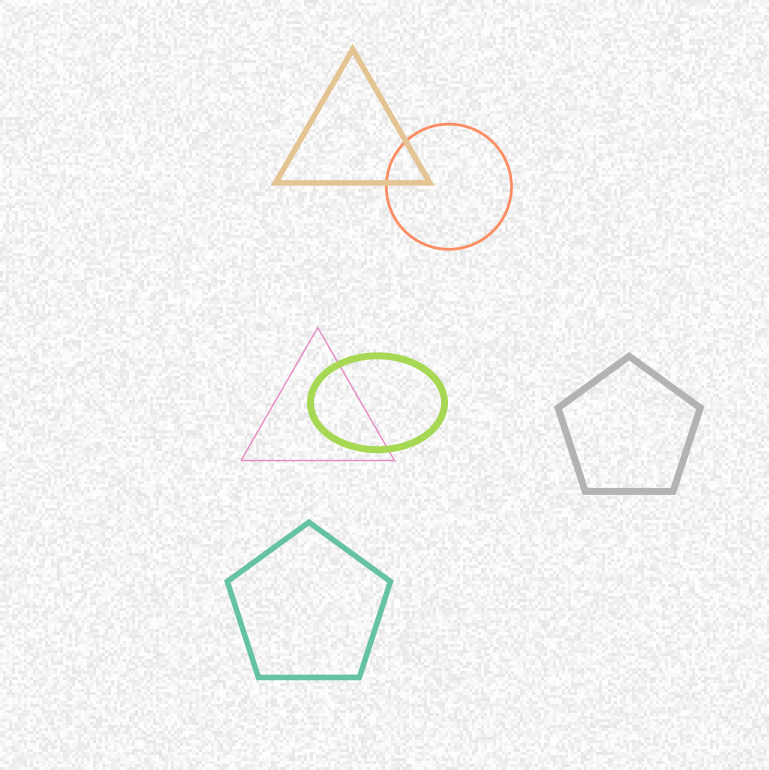[{"shape": "pentagon", "thickness": 2, "radius": 0.56, "center": [0.401, 0.21]}, {"shape": "circle", "thickness": 1, "radius": 0.41, "center": [0.583, 0.758]}, {"shape": "triangle", "thickness": 0.5, "radius": 0.58, "center": [0.413, 0.459]}, {"shape": "oval", "thickness": 2.5, "radius": 0.44, "center": [0.49, 0.477]}, {"shape": "triangle", "thickness": 2, "radius": 0.58, "center": [0.458, 0.82]}, {"shape": "pentagon", "thickness": 2.5, "radius": 0.49, "center": [0.817, 0.44]}]